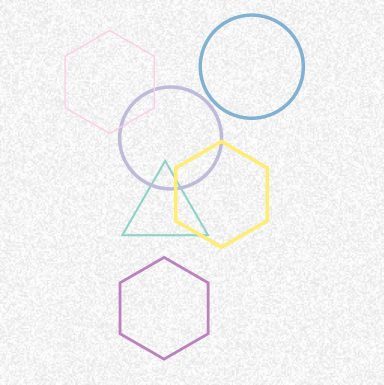[{"shape": "triangle", "thickness": 1.5, "radius": 0.64, "center": [0.429, 0.453]}, {"shape": "circle", "thickness": 2.5, "radius": 0.66, "center": [0.443, 0.642]}, {"shape": "circle", "thickness": 2.5, "radius": 0.67, "center": [0.654, 0.827]}, {"shape": "hexagon", "thickness": 1, "radius": 0.67, "center": [0.285, 0.787]}, {"shape": "hexagon", "thickness": 2, "radius": 0.66, "center": [0.426, 0.199]}, {"shape": "hexagon", "thickness": 2.5, "radius": 0.69, "center": [0.575, 0.495]}]